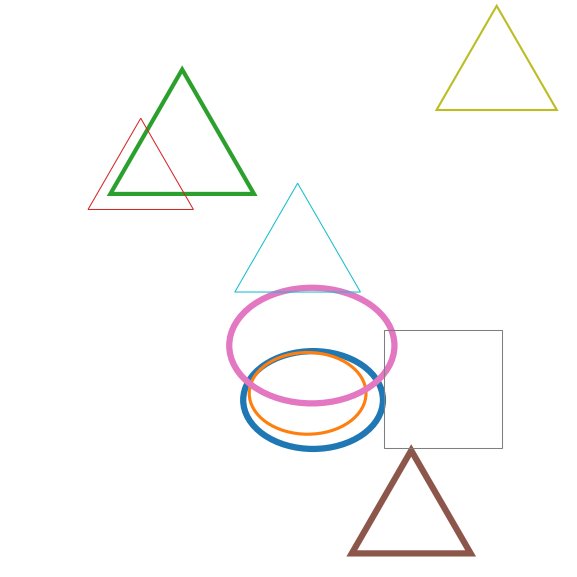[{"shape": "oval", "thickness": 3, "radius": 0.6, "center": [0.542, 0.306]}, {"shape": "oval", "thickness": 1.5, "radius": 0.51, "center": [0.533, 0.318]}, {"shape": "triangle", "thickness": 2, "radius": 0.72, "center": [0.315, 0.735]}, {"shape": "triangle", "thickness": 0.5, "radius": 0.53, "center": [0.244, 0.689]}, {"shape": "triangle", "thickness": 3, "radius": 0.59, "center": [0.712, 0.1]}, {"shape": "oval", "thickness": 3, "radius": 0.72, "center": [0.54, 0.401]}, {"shape": "square", "thickness": 0.5, "radius": 0.51, "center": [0.768, 0.326]}, {"shape": "triangle", "thickness": 1, "radius": 0.6, "center": [0.86, 0.869]}, {"shape": "triangle", "thickness": 0.5, "radius": 0.63, "center": [0.515, 0.556]}]